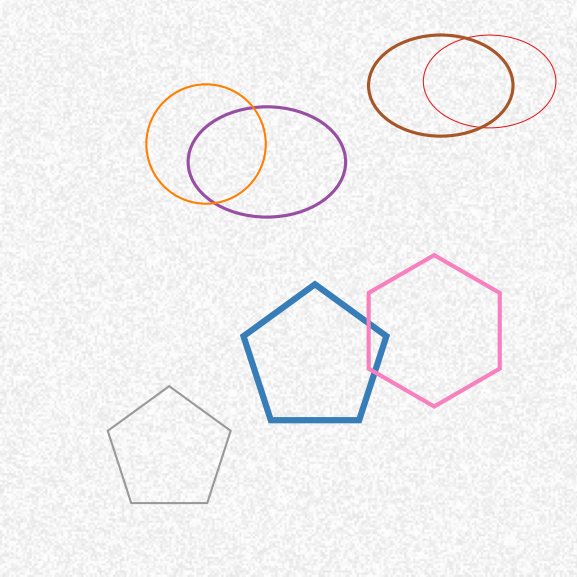[{"shape": "oval", "thickness": 0.5, "radius": 0.57, "center": [0.848, 0.858]}, {"shape": "pentagon", "thickness": 3, "radius": 0.65, "center": [0.545, 0.377]}, {"shape": "oval", "thickness": 1.5, "radius": 0.68, "center": [0.462, 0.719]}, {"shape": "circle", "thickness": 1, "radius": 0.52, "center": [0.357, 0.75]}, {"shape": "oval", "thickness": 1.5, "radius": 0.63, "center": [0.763, 0.851]}, {"shape": "hexagon", "thickness": 2, "radius": 0.66, "center": [0.752, 0.426]}, {"shape": "pentagon", "thickness": 1, "radius": 0.56, "center": [0.293, 0.219]}]